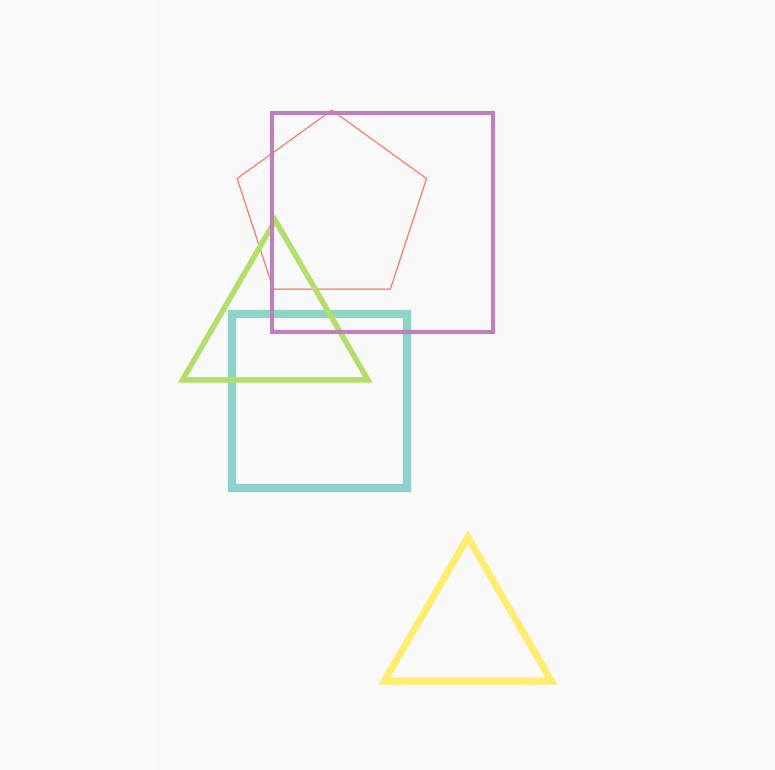[{"shape": "square", "thickness": 3, "radius": 0.57, "center": [0.412, 0.479]}, {"shape": "pentagon", "thickness": 0.5, "radius": 0.64, "center": [0.428, 0.728]}, {"shape": "triangle", "thickness": 2, "radius": 0.69, "center": [0.355, 0.576]}, {"shape": "square", "thickness": 1.5, "radius": 0.71, "center": [0.493, 0.711]}, {"shape": "triangle", "thickness": 2.5, "radius": 0.62, "center": [0.604, 0.178]}]